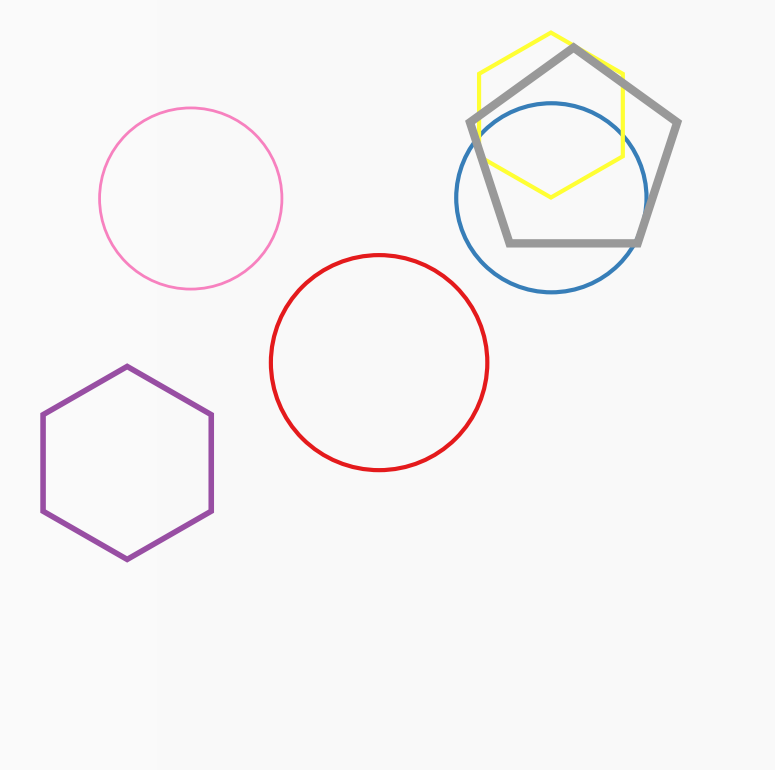[{"shape": "circle", "thickness": 1.5, "radius": 0.7, "center": [0.489, 0.529]}, {"shape": "circle", "thickness": 1.5, "radius": 0.61, "center": [0.711, 0.743]}, {"shape": "hexagon", "thickness": 2, "radius": 0.63, "center": [0.164, 0.399]}, {"shape": "hexagon", "thickness": 1.5, "radius": 0.54, "center": [0.711, 0.851]}, {"shape": "circle", "thickness": 1, "radius": 0.59, "center": [0.246, 0.742]}, {"shape": "pentagon", "thickness": 3, "radius": 0.7, "center": [0.74, 0.798]}]